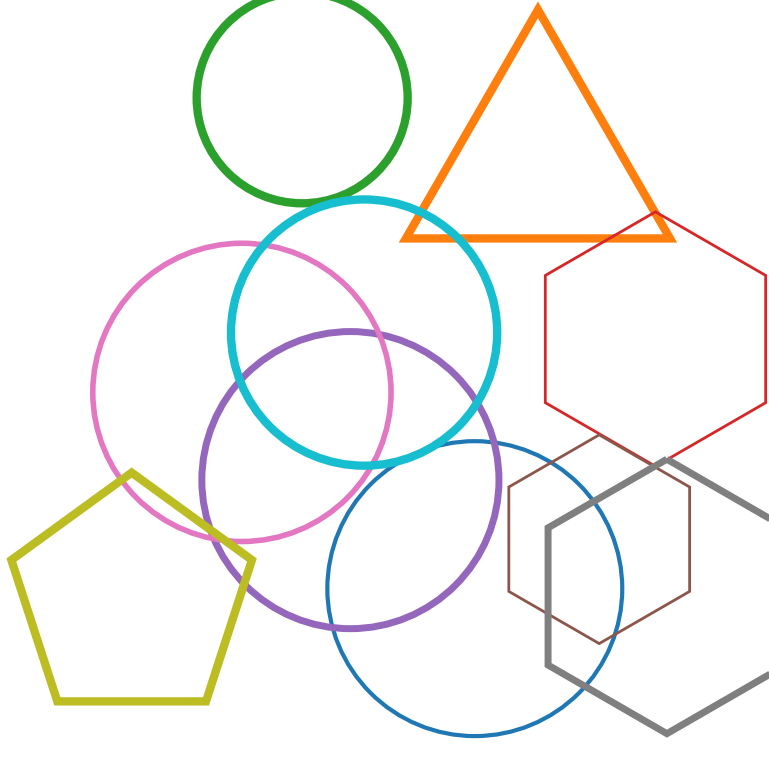[{"shape": "circle", "thickness": 1.5, "radius": 0.96, "center": [0.617, 0.236]}, {"shape": "triangle", "thickness": 3, "radius": 0.99, "center": [0.699, 0.789]}, {"shape": "circle", "thickness": 3, "radius": 0.69, "center": [0.392, 0.873]}, {"shape": "hexagon", "thickness": 1, "radius": 0.83, "center": [0.851, 0.56]}, {"shape": "circle", "thickness": 2.5, "radius": 0.96, "center": [0.455, 0.376]}, {"shape": "hexagon", "thickness": 1, "radius": 0.68, "center": [0.778, 0.3]}, {"shape": "circle", "thickness": 2, "radius": 0.97, "center": [0.314, 0.49]}, {"shape": "hexagon", "thickness": 2.5, "radius": 0.89, "center": [0.866, 0.225]}, {"shape": "pentagon", "thickness": 3, "radius": 0.82, "center": [0.171, 0.222]}, {"shape": "circle", "thickness": 3, "radius": 0.86, "center": [0.473, 0.568]}]